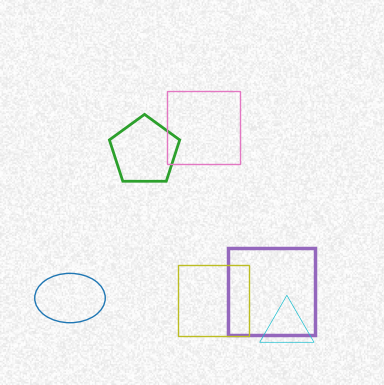[{"shape": "oval", "thickness": 1, "radius": 0.46, "center": [0.182, 0.226]}, {"shape": "pentagon", "thickness": 2, "radius": 0.48, "center": [0.375, 0.607]}, {"shape": "square", "thickness": 2.5, "radius": 0.57, "center": [0.706, 0.243]}, {"shape": "square", "thickness": 1, "radius": 0.47, "center": [0.528, 0.669]}, {"shape": "square", "thickness": 1, "radius": 0.46, "center": [0.554, 0.22]}, {"shape": "triangle", "thickness": 0.5, "radius": 0.41, "center": [0.745, 0.152]}]